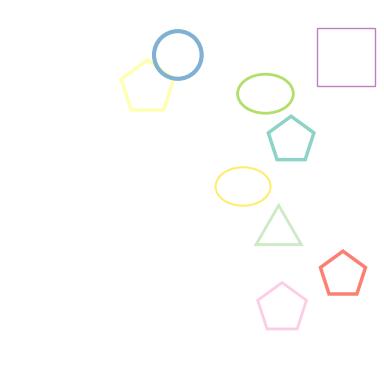[{"shape": "pentagon", "thickness": 2.5, "radius": 0.31, "center": [0.756, 0.636]}, {"shape": "pentagon", "thickness": 2.5, "radius": 0.36, "center": [0.383, 0.772]}, {"shape": "pentagon", "thickness": 2.5, "radius": 0.31, "center": [0.891, 0.286]}, {"shape": "circle", "thickness": 3, "radius": 0.31, "center": [0.462, 0.857]}, {"shape": "oval", "thickness": 2, "radius": 0.36, "center": [0.689, 0.757]}, {"shape": "pentagon", "thickness": 2, "radius": 0.33, "center": [0.733, 0.199]}, {"shape": "square", "thickness": 1, "radius": 0.38, "center": [0.898, 0.852]}, {"shape": "triangle", "thickness": 2, "radius": 0.34, "center": [0.724, 0.399]}, {"shape": "oval", "thickness": 1.5, "radius": 0.36, "center": [0.631, 0.516]}]